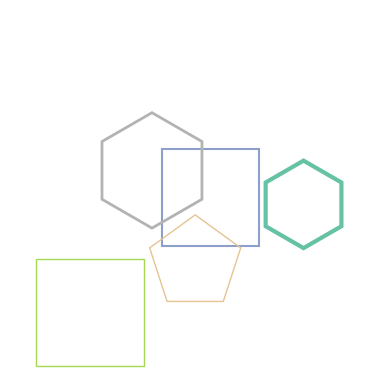[{"shape": "hexagon", "thickness": 3, "radius": 0.57, "center": [0.788, 0.469]}, {"shape": "square", "thickness": 1.5, "radius": 0.63, "center": [0.547, 0.487]}, {"shape": "square", "thickness": 1, "radius": 0.7, "center": [0.234, 0.188]}, {"shape": "pentagon", "thickness": 1, "radius": 0.62, "center": [0.507, 0.318]}, {"shape": "hexagon", "thickness": 2, "radius": 0.75, "center": [0.395, 0.557]}]